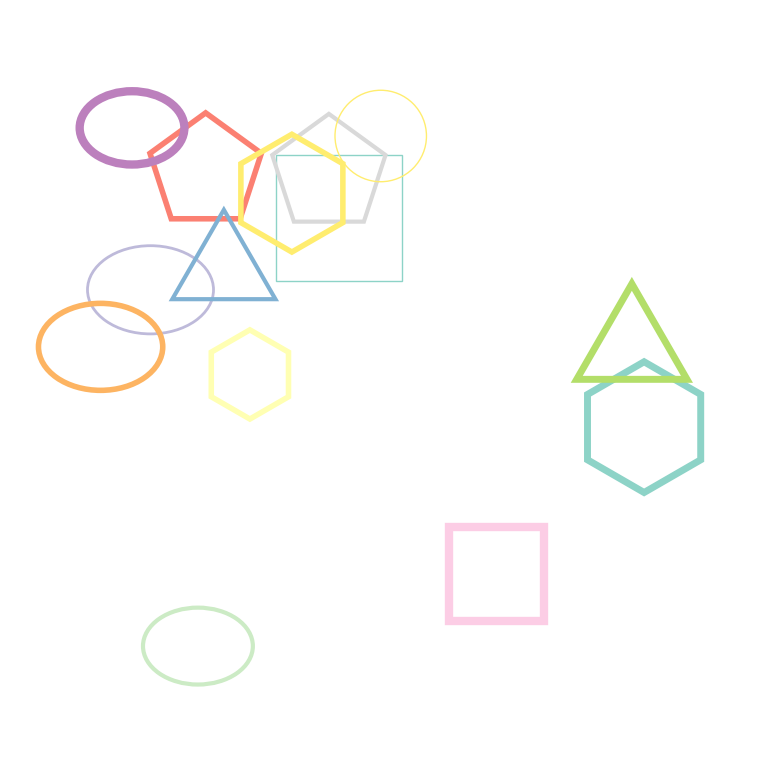[{"shape": "hexagon", "thickness": 2.5, "radius": 0.42, "center": [0.837, 0.445]}, {"shape": "square", "thickness": 0.5, "radius": 0.41, "center": [0.441, 0.717]}, {"shape": "hexagon", "thickness": 2, "radius": 0.29, "center": [0.325, 0.514]}, {"shape": "oval", "thickness": 1, "radius": 0.41, "center": [0.195, 0.624]}, {"shape": "pentagon", "thickness": 2, "radius": 0.38, "center": [0.267, 0.777]}, {"shape": "triangle", "thickness": 1.5, "radius": 0.39, "center": [0.291, 0.65]}, {"shape": "oval", "thickness": 2, "radius": 0.4, "center": [0.131, 0.55]}, {"shape": "triangle", "thickness": 2.5, "radius": 0.41, "center": [0.821, 0.549]}, {"shape": "square", "thickness": 3, "radius": 0.31, "center": [0.645, 0.254]}, {"shape": "pentagon", "thickness": 1.5, "radius": 0.39, "center": [0.427, 0.775]}, {"shape": "oval", "thickness": 3, "radius": 0.34, "center": [0.171, 0.834]}, {"shape": "oval", "thickness": 1.5, "radius": 0.36, "center": [0.257, 0.161]}, {"shape": "hexagon", "thickness": 2, "radius": 0.38, "center": [0.379, 0.749]}, {"shape": "circle", "thickness": 0.5, "radius": 0.3, "center": [0.494, 0.823]}]